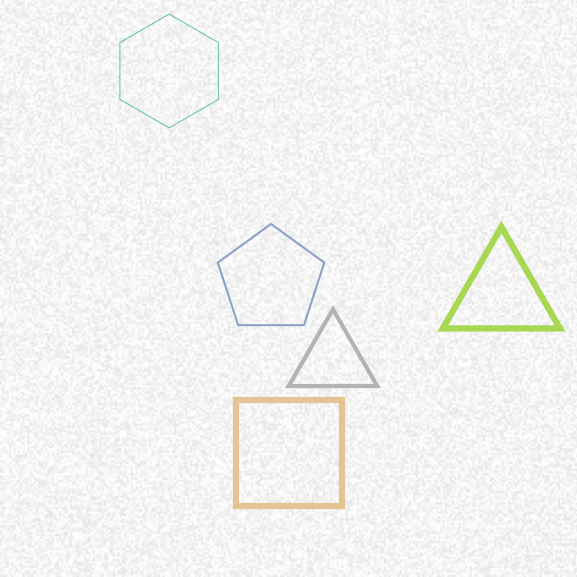[{"shape": "hexagon", "thickness": 0.5, "radius": 0.49, "center": [0.293, 0.876]}, {"shape": "pentagon", "thickness": 1, "radius": 0.48, "center": [0.469, 0.514]}, {"shape": "triangle", "thickness": 3, "radius": 0.59, "center": [0.868, 0.489]}, {"shape": "square", "thickness": 3, "radius": 0.46, "center": [0.501, 0.216]}, {"shape": "triangle", "thickness": 2, "radius": 0.44, "center": [0.577, 0.375]}]